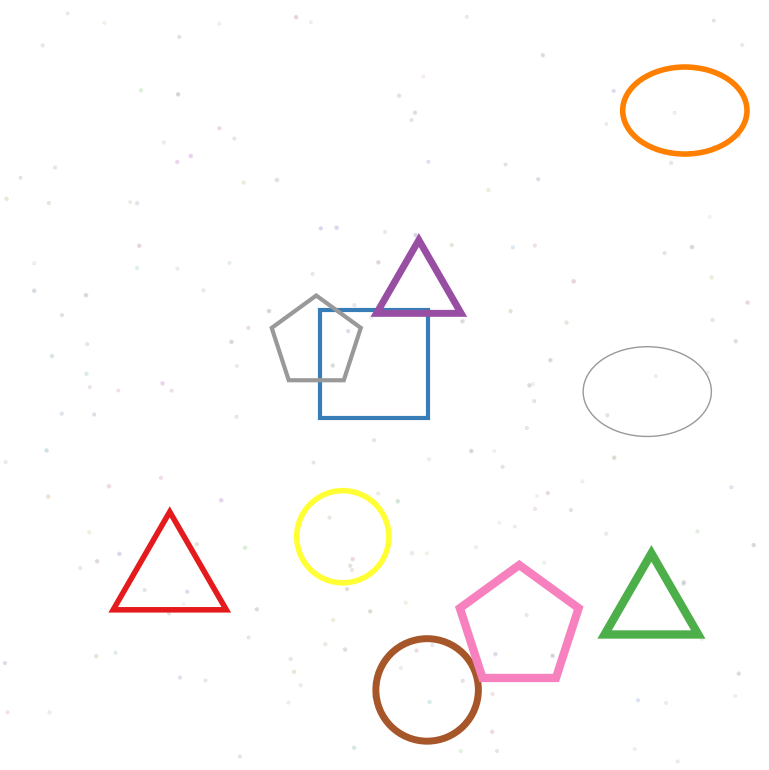[{"shape": "triangle", "thickness": 2, "radius": 0.42, "center": [0.22, 0.25]}, {"shape": "square", "thickness": 1.5, "radius": 0.35, "center": [0.486, 0.527]}, {"shape": "triangle", "thickness": 3, "radius": 0.35, "center": [0.846, 0.211]}, {"shape": "triangle", "thickness": 2.5, "radius": 0.32, "center": [0.544, 0.625]}, {"shape": "oval", "thickness": 2, "radius": 0.4, "center": [0.889, 0.856]}, {"shape": "circle", "thickness": 2, "radius": 0.3, "center": [0.445, 0.303]}, {"shape": "circle", "thickness": 2.5, "radius": 0.33, "center": [0.555, 0.104]}, {"shape": "pentagon", "thickness": 3, "radius": 0.41, "center": [0.674, 0.185]}, {"shape": "pentagon", "thickness": 1.5, "radius": 0.3, "center": [0.411, 0.555]}, {"shape": "oval", "thickness": 0.5, "radius": 0.42, "center": [0.841, 0.491]}]